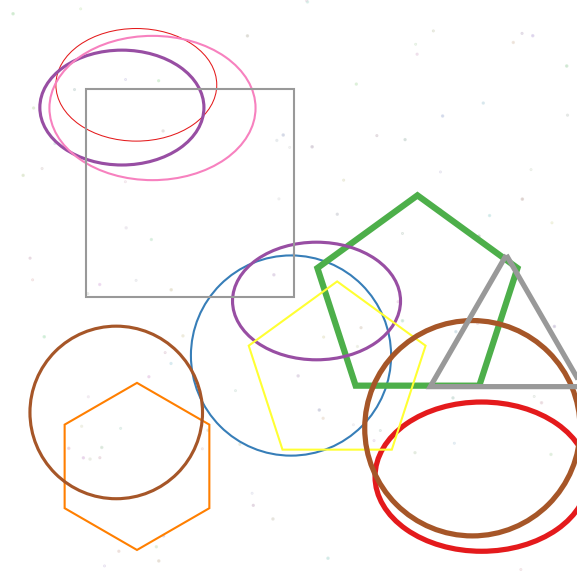[{"shape": "oval", "thickness": 2.5, "radius": 0.92, "center": [0.834, 0.174]}, {"shape": "oval", "thickness": 0.5, "radius": 0.7, "center": [0.236, 0.852]}, {"shape": "circle", "thickness": 1, "radius": 0.87, "center": [0.504, 0.383]}, {"shape": "pentagon", "thickness": 3, "radius": 0.91, "center": [0.723, 0.479]}, {"shape": "oval", "thickness": 1.5, "radius": 0.71, "center": [0.211, 0.813]}, {"shape": "oval", "thickness": 1.5, "radius": 0.73, "center": [0.548, 0.478]}, {"shape": "hexagon", "thickness": 1, "radius": 0.72, "center": [0.237, 0.191]}, {"shape": "pentagon", "thickness": 1, "radius": 0.81, "center": [0.584, 0.351]}, {"shape": "circle", "thickness": 2.5, "radius": 0.93, "center": [0.818, 0.258]}, {"shape": "circle", "thickness": 1.5, "radius": 0.75, "center": [0.201, 0.285]}, {"shape": "oval", "thickness": 1, "radius": 0.89, "center": [0.264, 0.812]}, {"shape": "square", "thickness": 1, "radius": 0.9, "center": [0.33, 0.665]}, {"shape": "triangle", "thickness": 2.5, "radius": 0.76, "center": [0.877, 0.406]}]